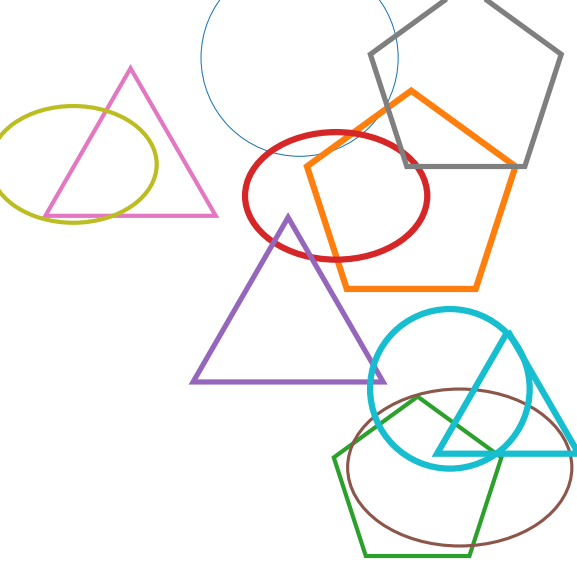[{"shape": "circle", "thickness": 0.5, "radius": 0.85, "center": [0.519, 0.899]}, {"shape": "pentagon", "thickness": 3, "radius": 0.95, "center": [0.712, 0.652]}, {"shape": "pentagon", "thickness": 2, "radius": 0.76, "center": [0.723, 0.16]}, {"shape": "oval", "thickness": 3, "radius": 0.79, "center": [0.582, 0.66]}, {"shape": "triangle", "thickness": 2.5, "radius": 0.95, "center": [0.499, 0.433]}, {"shape": "oval", "thickness": 1.5, "radius": 0.97, "center": [0.796, 0.19]}, {"shape": "triangle", "thickness": 2, "radius": 0.85, "center": [0.226, 0.711]}, {"shape": "pentagon", "thickness": 2.5, "radius": 0.87, "center": [0.807, 0.851]}, {"shape": "oval", "thickness": 2, "radius": 0.72, "center": [0.127, 0.714]}, {"shape": "circle", "thickness": 3, "radius": 0.69, "center": [0.779, 0.326]}, {"shape": "triangle", "thickness": 3, "radius": 0.71, "center": [0.879, 0.284]}]